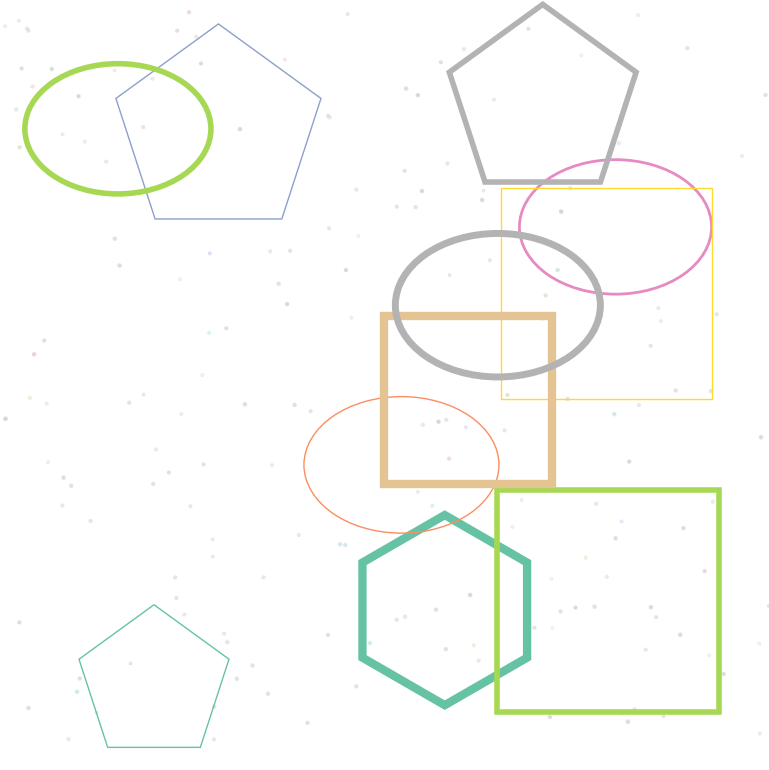[{"shape": "hexagon", "thickness": 3, "radius": 0.62, "center": [0.578, 0.208]}, {"shape": "pentagon", "thickness": 0.5, "radius": 0.51, "center": [0.2, 0.112]}, {"shape": "oval", "thickness": 0.5, "radius": 0.63, "center": [0.521, 0.396]}, {"shape": "pentagon", "thickness": 0.5, "radius": 0.7, "center": [0.284, 0.829]}, {"shape": "oval", "thickness": 1, "radius": 0.62, "center": [0.799, 0.705]}, {"shape": "oval", "thickness": 2, "radius": 0.6, "center": [0.153, 0.833]}, {"shape": "square", "thickness": 2, "radius": 0.72, "center": [0.79, 0.219]}, {"shape": "square", "thickness": 0.5, "radius": 0.69, "center": [0.787, 0.619]}, {"shape": "square", "thickness": 3, "radius": 0.55, "center": [0.608, 0.481]}, {"shape": "oval", "thickness": 2.5, "radius": 0.67, "center": [0.647, 0.604]}, {"shape": "pentagon", "thickness": 2, "radius": 0.64, "center": [0.705, 0.867]}]